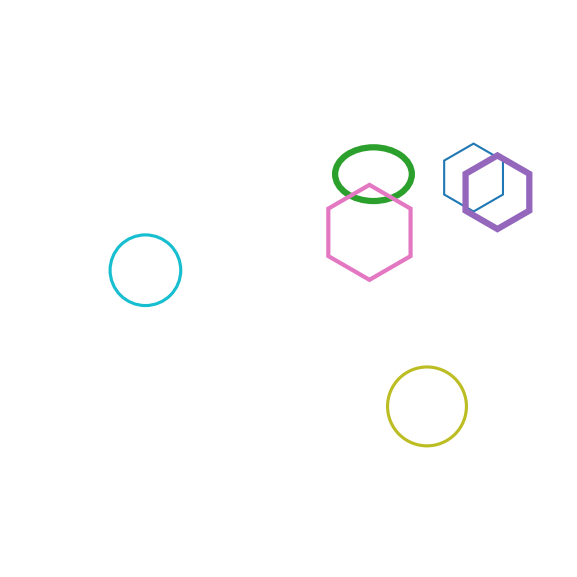[{"shape": "hexagon", "thickness": 1, "radius": 0.29, "center": [0.82, 0.692]}, {"shape": "oval", "thickness": 3, "radius": 0.33, "center": [0.647, 0.698]}, {"shape": "hexagon", "thickness": 3, "radius": 0.32, "center": [0.861, 0.666]}, {"shape": "hexagon", "thickness": 2, "radius": 0.41, "center": [0.64, 0.597]}, {"shape": "circle", "thickness": 1.5, "radius": 0.34, "center": [0.739, 0.295]}, {"shape": "circle", "thickness": 1.5, "radius": 0.31, "center": [0.252, 0.531]}]